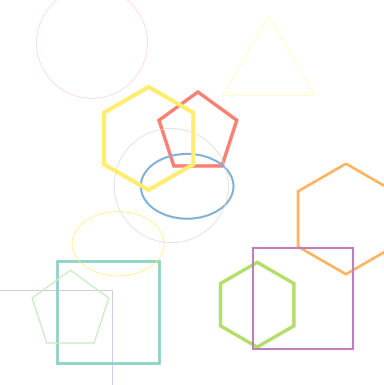[{"shape": "square", "thickness": 2, "radius": 0.66, "center": [0.281, 0.19]}, {"shape": "triangle", "thickness": 0.5, "radius": 0.69, "center": [0.698, 0.82]}, {"shape": "square", "thickness": 0.5, "radius": 0.74, "center": [0.144, 0.1]}, {"shape": "pentagon", "thickness": 2.5, "radius": 0.53, "center": [0.514, 0.655]}, {"shape": "oval", "thickness": 1.5, "radius": 0.6, "center": [0.486, 0.516]}, {"shape": "hexagon", "thickness": 2, "radius": 0.72, "center": [0.899, 0.431]}, {"shape": "hexagon", "thickness": 2.5, "radius": 0.55, "center": [0.668, 0.209]}, {"shape": "circle", "thickness": 0.5, "radius": 0.72, "center": [0.239, 0.889]}, {"shape": "circle", "thickness": 0.5, "radius": 0.74, "center": [0.445, 0.518]}, {"shape": "square", "thickness": 1.5, "radius": 0.65, "center": [0.786, 0.224]}, {"shape": "pentagon", "thickness": 1, "radius": 0.52, "center": [0.183, 0.194]}, {"shape": "hexagon", "thickness": 3, "radius": 0.67, "center": [0.386, 0.64]}, {"shape": "oval", "thickness": 0.5, "radius": 0.6, "center": [0.307, 0.367]}]